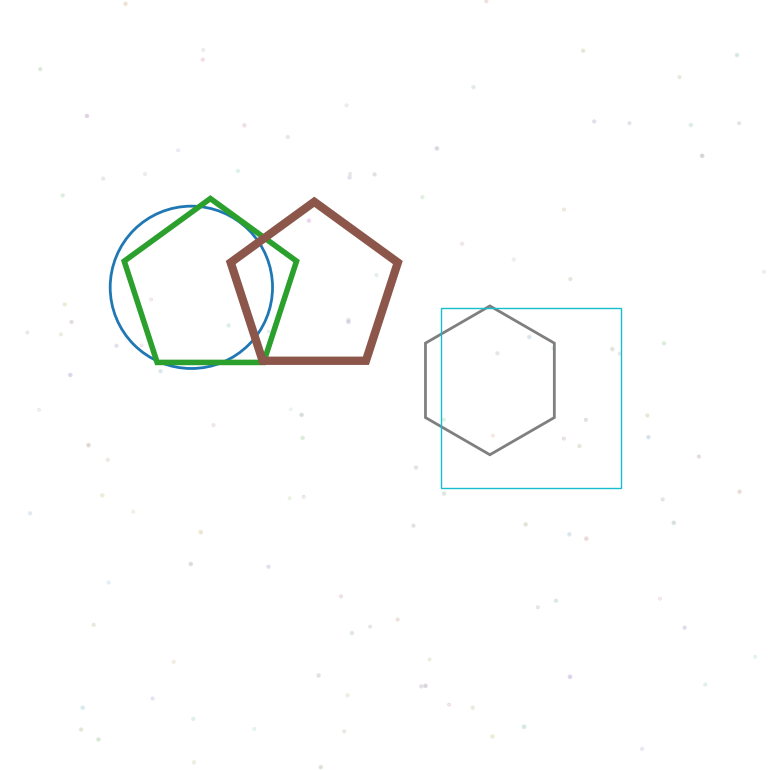[{"shape": "circle", "thickness": 1, "radius": 0.53, "center": [0.249, 0.627]}, {"shape": "pentagon", "thickness": 2, "radius": 0.59, "center": [0.273, 0.624]}, {"shape": "pentagon", "thickness": 3, "radius": 0.57, "center": [0.408, 0.624]}, {"shape": "hexagon", "thickness": 1, "radius": 0.48, "center": [0.636, 0.506]}, {"shape": "square", "thickness": 0.5, "radius": 0.58, "center": [0.689, 0.483]}]